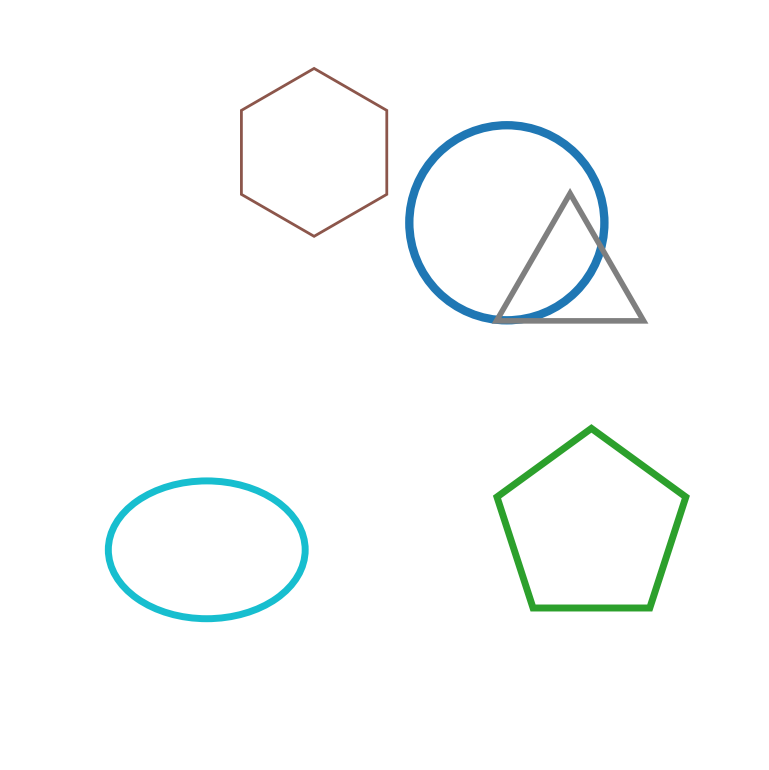[{"shape": "circle", "thickness": 3, "radius": 0.63, "center": [0.658, 0.711]}, {"shape": "pentagon", "thickness": 2.5, "radius": 0.64, "center": [0.768, 0.315]}, {"shape": "hexagon", "thickness": 1, "radius": 0.55, "center": [0.408, 0.802]}, {"shape": "triangle", "thickness": 2, "radius": 0.55, "center": [0.74, 0.638]}, {"shape": "oval", "thickness": 2.5, "radius": 0.64, "center": [0.269, 0.286]}]